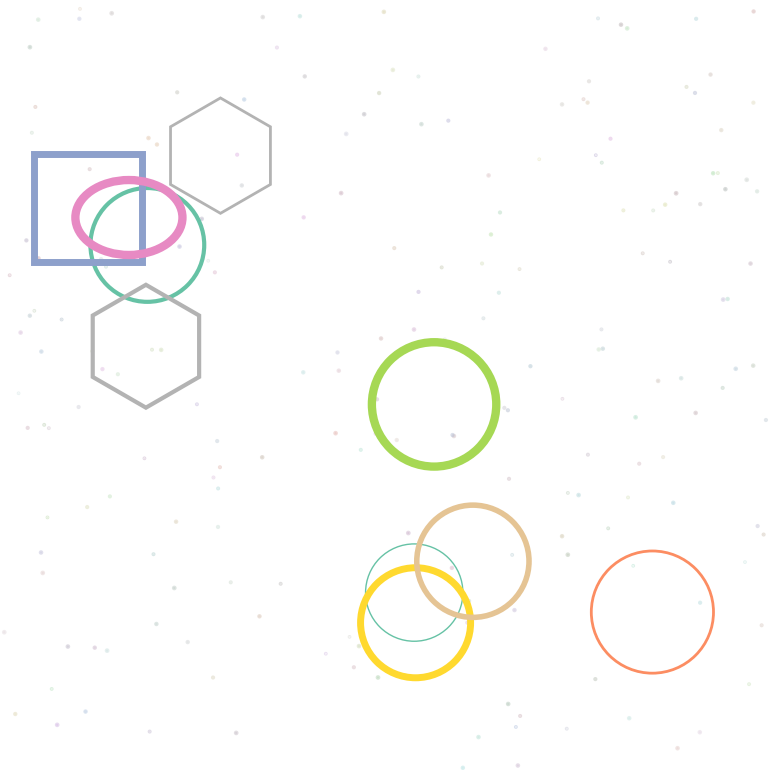[{"shape": "circle", "thickness": 0.5, "radius": 0.32, "center": [0.538, 0.23]}, {"shape": "circle", "thickness": 1.5, "radius": 0.37, "center": [0.191, 0.682]}, {"shape": "circle", "thickness": 1, "radius": 0.4, "center": [0.847, 0.205]}, {"shape": "square", "thickness": 2.5, "radius": 0.35, "center": [0.114, 0.73]}, {"shape": "oval", "thickness": 3, "radius": 0.35, "center": [0.167, 0.718]}, {"shape": "circle", "thickness": 3, "radius": 0.4, "center": [0.564, 0.475]}, {"shape": "circle", "thickness": 2.5, "radius": 0.36, "center": [0.54, 0.191]}, {"shape": "circle", "thickness": 2, "radius": 0.36, "center": [0.614, 0.271]}, {"shape": "hexagon", "thickness": 1.5, "radius": 0.4, "center": [0.19, 0.55]}, {"shape": "hexagon", "thickness": 1, "radius": 0.37, "center": [0.286, 0.798]}]